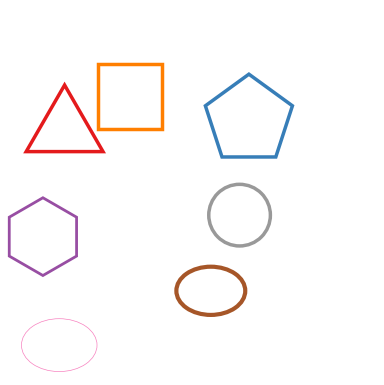[{"shape": "triangle", "thickness": 2.5, "radius": 0.58, "center": [0.168, 0.664]}, {"shape": "pentagon", "thickness": 2.5, "radius": 0.59, "center": [0.647, 0.688]}, {"shape": "hexagon", "thickness": 2, "radius": 0.5, "center": [0.111, 0.385]}, {"shape": "square", "thickness": 2.5, "radius": 0.42, "center": [0.339, 0.749]}, {"shape": "oval", "thickness": 3, "radius": 0.45, "center": [0.548, 0.245]}, {"shape": "oval", "thickness": 0.5, "radius": 0.49, "center": [0.154, 0.104]}, {"shape": "circle", "thickness": 2.5, "radius": 0.4, "center": [0.622, 0.441]}]